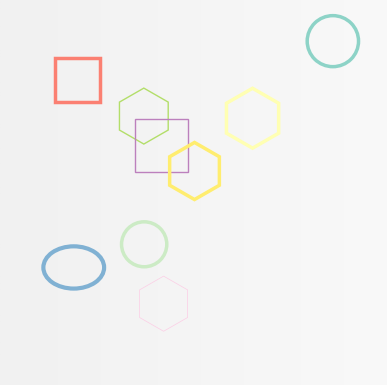[{"shape": "circle", "thickness": 2.5, "radius": 0.33, "center": [0.859, 0.893]}, {"shape": "hexagon", "thickness": 2.5, "radius": 0.39, "center": [0.652, 0.693]}, {"shape": "square", "thickness": 2.5, "radius": 0.29, "center": [0.2, 0.792]}, {"shape": "oval", "thickness": 3, "radius": 0.39, "center": [0.19, 0.305]}, {"shape": "hexagon", "thickness": 1, "radius": 0.36, "center": [0.371, 0.699]}, {"shape": "hexagon", "thickness": 0.5, "radius": 0.36, "center": [0.422, 0.211]}, {"shape": "square", "thickness": 1, "radius": 0.34, "center": [0.416, 0.621]}, {"shape": "circle", "thickness": 2.5, "radius": 0.29, "center": [0.372, 0.365]}, {"shape": "hexagon", "thickness": 2.5, "radius": 0.37, "center": [0.502, 0.556]}]